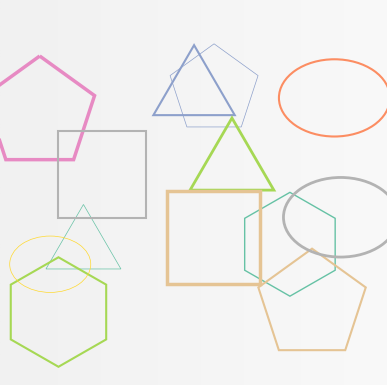[{"shape": "triangle", "thickness": 0.5, "radius": 0.56, "center": [0.215, 0.357]}, {"shape": "hexagon", "thickness": 1, "radius": 0.67, "center": [0.748, 0.366]}, {"shape": "oval", "thickness": 1.5, "radius": 0.72, "center": [0.863, 0.746]}, {"shape": "triangle", "thickness": 1.5, "radius": 0.61, "center": [0.501, 0.762]}, {"shape": "pentagon", "thickness": 0.5, "radius": 0.6, "center": [0.552, 0.767]}, {"shape": "pentagon", "thickness": 2.5, "radius": 0.74, "center": [0.102, 0.706]}, {"shape": "hexagon", "thickness": 1.5, "radius": 0.71, "center": [0.151, 0.19]}, {"shape": "triangle", "thickness": 2, "radius": 0.62, "center": [0.599, 0.569]}, {"shape": "oval", "thickness": 0.5, "radius": 0.52, "center": [0.13, 0.314]}, {"shape": "square", "thickness": 2.5, "radius": 0.6, "center": [0.552, 0.383]}, {"shape": "pentagon", "thickness": 1.5, "radius": 0.73, "center": [0.805, 0.208]}, {"shape": "oval", "thickness": 2, "radius": 0.74, "center": [0.879, 0.436]}, {"shape": "square", "thickness": 1.5, "radius": 0.57, "center": [0.263, 0.547]}]